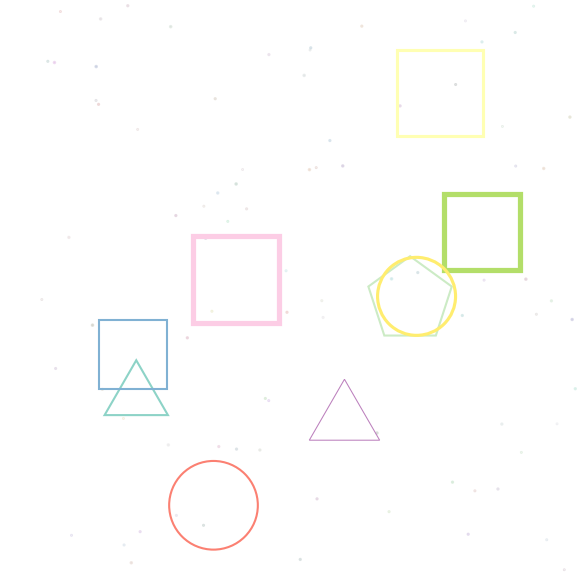[{"shape": "triangle", "thickness": 1, "radius": 0.32, "center": [0.236, 0.312]}, {"shape": "square", "thickness": 1.5, "radius": 0.37, "center": [0.762, 0.839]}, {"shape": "circle", "thickness": 1, "radius": 0.38, "center": [0.37, 0.124]}, {"shape": "square", "thickness": 1, "radius": 0.3, "center": [0.23, 0.385]}, {"shape": "square", "thickness": 2.5, "radius": 0.33, "center": [0.835, 0.598]}, {"shape": "square", "thickness": 2.5, "radius": 0.38, "center": [0.409, 0.515]}, {"shape": "triangle", "thickness": 0.5, "radius": 0.35, "center": [0.596, 0.272]}, {"shape": "pentagon", "thickness": 1, "radius": 0.38, "center": [0.71, 0.48]}, {"shape": "circle", "thickness": 1.5, "radius": 0.34, "center": [0.721, 0.486]}]